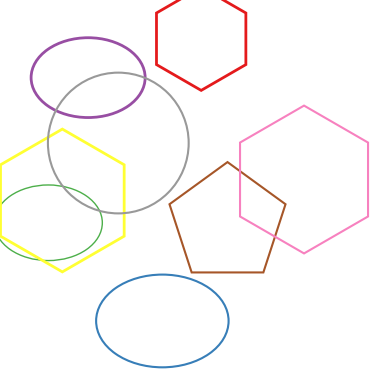[{"shape": "hexagon", "thickness": 2, "radius": 0.67, "center": [0.523, 0.899]}, {"shape": "oval", "thickness": 1.5, "radius": 0.86, "center": [0.422, 0.166]}, {"shape": "oval", "thickness": 1, "radius": 0.7, "center": [0.126, 0.421]}, {"shape": "oval", "thickness": 2, "radius": 0.74, "center": [0.229, 0.798]}, {"shape": "hexagon", "thickness": 2, "radius": 0.93, "center": [0.162, 0.479]}, {"shape": "pentagon", "thickness": 1.5, "radius": 0.79, "center": [0.591, 0.421]}, {"shape": "hexagon", "thickness": 1.5, "radius": 0.96, "center": [0.79, 0.534]}, {"shape": "circle", "thickness": 1.5, "radius": 0.91, "center": [0.307, 0.629]}]